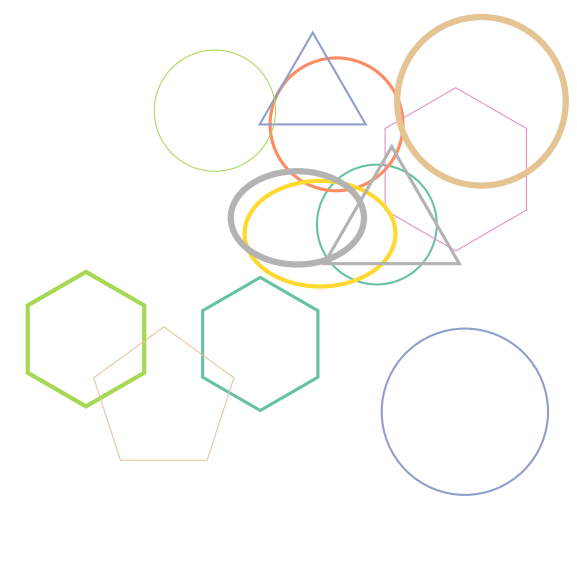[{"shape": "circle", "thickness": 1, "radius": 0.52, "center": [0.653, 0.61]}, {"shape": "hexagon", "thickness": 1.5, "radius": 0.58, "center": [0.451, 0.404]}, {"shape": "circle", "thickness": 1.5, "radius": 0.58, "center": [0.583, 0.784]}, {"shape": "triangle", "thickness": 1, "radius": 0.53, "center": [0.541, 0.837]}, {"shape": "circle", "thickness": 1, "radius": 0.72, "center": [0.805, 0.286]}, {"shape": "hexagon", "thickness": 0.5, "radius": 0.71, "center": [0.789, 0.706]}, {"shape": "hexagon", "thickness": 2, "radius": 0.58, "center": [0.149, 0.412]}, {"shape": "circle", "thickness": 0.5, "radius": 0.52, "center": [0.372, 0.807]}, {"shape": "oval", "thickness": 2, "radius": 0.65, "center": [0.554, 0.594]}, {"shape": "circle", "thickness": 3, "radius": 0.73, "center": [0.834, 0.824]}, {"shape": "pentagon", "thickness": 0.5, "radius": 0.64, "center": [0.284, 0.305]}, {"shape": "triangle", "thickness": 1.5, "radius": 0.68, "center": [0.678, 0.61]}, {"shape": "oval", "thickness": 3, "radius": 0.58, "center": [0.515, 0.622]}]